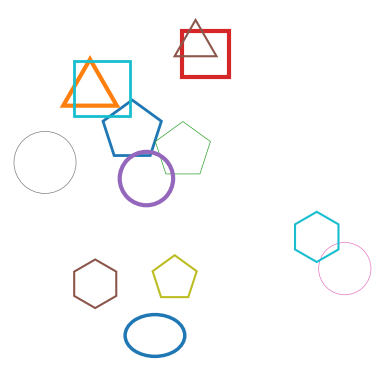[{"shape": "pentagon", "thickness": 2, "radius": 0.4, "center": [0.343, 0.661]}, {"shape": "oval", "thickness": 2.5, "radius": 0.39, "center": [0.402, 0.129]}, {"shape": "triangle", "thickness": 3, "radius": 0.4, "center": [0.234, 0.766]}, {"shape": "pentagon", "thickness": 0.5, "radius": 0.38, "center": [0.475, 0.609]}, {"shape": "square", "thickness": 3, "radius": 0.3, "center": [0.533, 0.86]}, {"shape": "circle", "thickness": 3, "radius": 0.35, "center": [0.38, 0.536]}, {"shape": "hexagon", "thickness": 1.5, "radius": 0.32, "center": [0.247, 0.263]}, {"shape": "triangle", "thickness": 1.5, "radius": 0.31, "center": [0.508, 0.885]}, {"shape": "circle", "thickness": 0.5, "radius": 0.34, "center": [0.896, 0.302]}, {"shape": "circle", "thickness": 0.5, "radius": 0.4, "center": [0.117, 0.578]}, {"shape": "pentagon", "thickness": 1.5, "radius": 0.3, "center": [0.454, 0.277]}, {"shape": "square", "thickness": 2, "radius": 0.36, "center": [0.265, 0.77]}, {"shape": "hexagon", "thickness": 1.5, "radius": 0.33, "center": [0.823, 0.385]}]